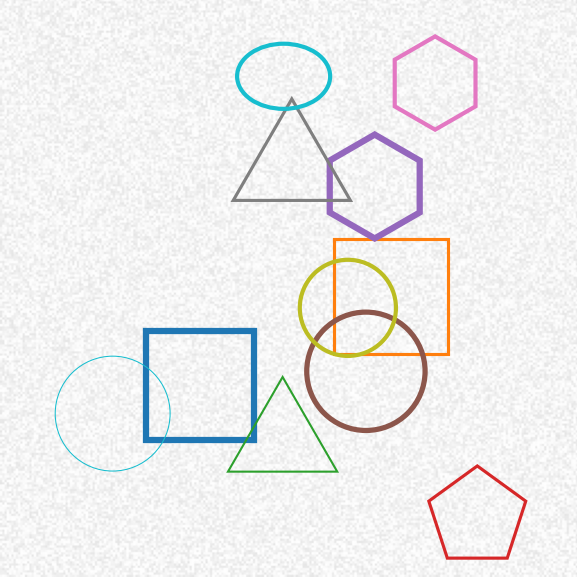[{"shape": "square", "thickness": 3, "radius": 0.47, "center": [0.346, 0.331]}, {"shape": "square", "thickness": 1.5, "radius": 0.5, "center": [0.677, 0.486]}, {"shape": "triangle", "thickness": 1, "radius": 0.55, "center": [0.489, 0.237]}, {"shape": "pentagon", "thickness": 1.5, "radius": 0.44, "center": [0.826, 0.104]}, {"shape": "hexagon", "thickness": 3, "radius": 0.45, "center": [0.649, 0.676]}, {"shape": "circle", "thickness": 2.5, "radius": 0.51, "center": [0.634, 0.356]}, {"shape": "hexagon", "thickness": 2, "radius": 0.4, "center": [0.753, 0.855]}, {"shape": "triangle", "thickness": 1.5, "radius": 0.59, "center": [0.505, 0.711]}, {"shape": "circle", "thickness": 2, "radius": 0.42, "center": [0.602, 0.466]}, {"shape": "circle", "thickness": 0.5, "radius": 0.5, "center": [0.195, 0.283]}, {"shape": "oval", "thickness": 2, "radius": 0.4, "center": [0.491, 0.867]}]